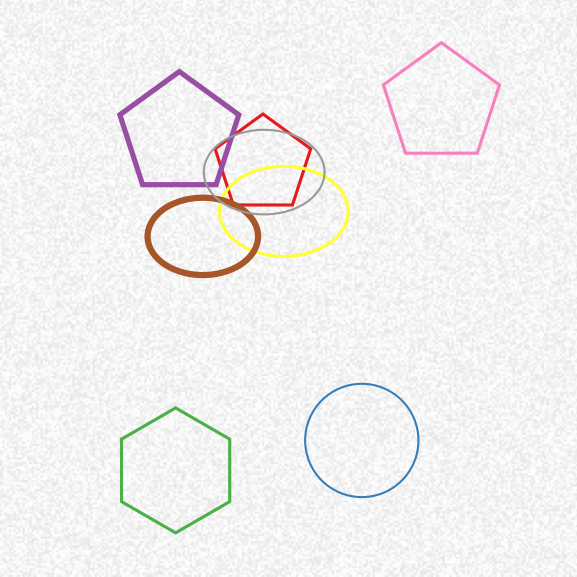[{"shape": "pentagon", "thickness": 1.5, "radius": 0.44, "center": [0.455, 0.715]}, {"shape": "circle", "thickness": 1, "radius": 0.49, "center": [0.626, 0.236]}, {"shape": "hexagon", "thickness": 1.5, "radius": 0.54, "center": [0.304, 0.185]}, {"shape": "pentagon", "thickness": 2.5, "radius": 0.54, "center": [0.311, 0.767]}, {"shape": "oval", "thickness": 1.5, "radius": 0.56, "center": [0.492, 0.633]}, {"shape": "oval", "thickness": 3, "radius": 0.48, "center": [0.351, 0.59]}, {"shape": "pentagon", "thickness": 1.5, "radius": 0.53, "center": [0.764, 0.819]}, {"shape": "oval", "thickness": 1, "radius": 0.52, "center": [0.457, 0.701]}]